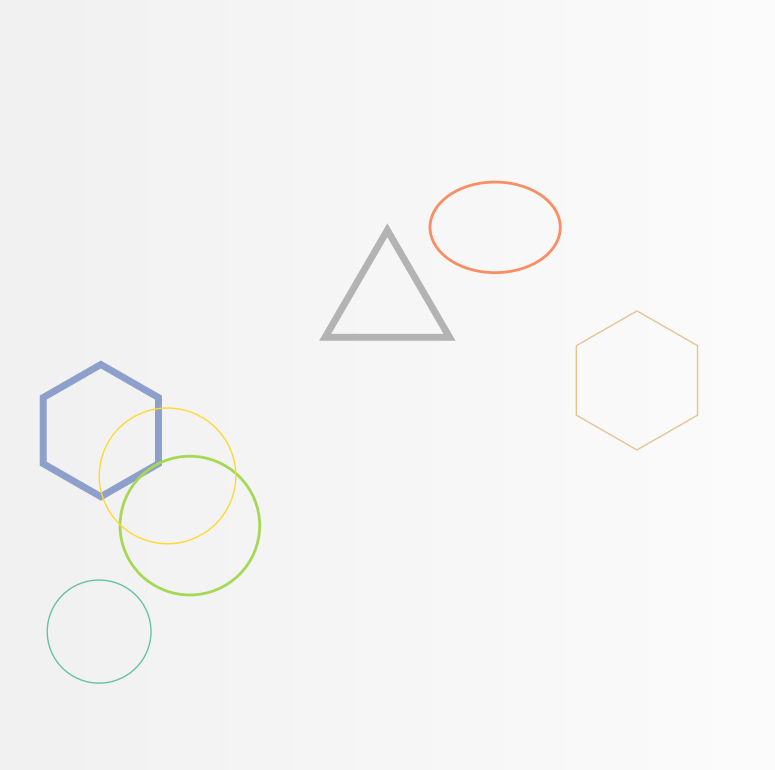[{"shape": "circle", "thickness": 0.5, "radius": 0.33, "center": [0.128, 0.18]}, {"shape": "oval", "thickness": 1, "radius": 0.42, "center": [0.639, 0.705]}, {"shape": "hexagon", "thickness": 2.5, "radius": 0.43, "center": [0.13, 0.441]}, {"shape": "circle", "thickness": 1, "radius": 0.45, "center": [0.245, 0.317]}, {"shape": "circle", "thickness": 0.5, "radius": 0.44, "center": [0.216, 0.382]}, {"shape": "hexagon", "thickness": 0.5, "radius": 0.45, "center": [0.822, 0.506]}, {"shape": "triangle", "thickness": 2.5, "radius": 0.46, "center": [0.5, 0.608]}]